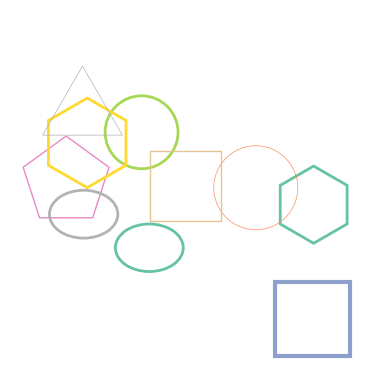[{"shape": "hexagon", "thickness": 2, "radius": 0.5, "center": [0.815, 0.468]}, {"shape": "oval", "thickness": 2, "radius": 0.44, "center": [0.388, 0.356]}, {"shape": "circle", "thickness": 0.5, "radius": 0.55, "center": [0.664, 0.512]}, {"shape": "square", "thickness": 3, "radius": 0.48, "center": [0.812, 0.172]}, {"shape": "pentagon", "thickness": 1, "radius": 0.59, "center": [0.172, 0.529]}, {"shape": "circle", "thickness": 2, "radius": 0.47, "center": [0.368, 0.656]}, {"shape": "hexagon", "thickness": 2, "radius": 0.58, "center": [0.227, 0.629]}, {"shape": "square", "thickness": 1, "radius": 0.46, "center": [0.481, 0.517]}, {"shape": "oval", "thickness": 2, "radius": 0.44, "center": [0.217, 0.444]}, {"shape": "triangle", "thickness": 0.5, "radius": 0.6, "center": [0.214, 0.709]}]